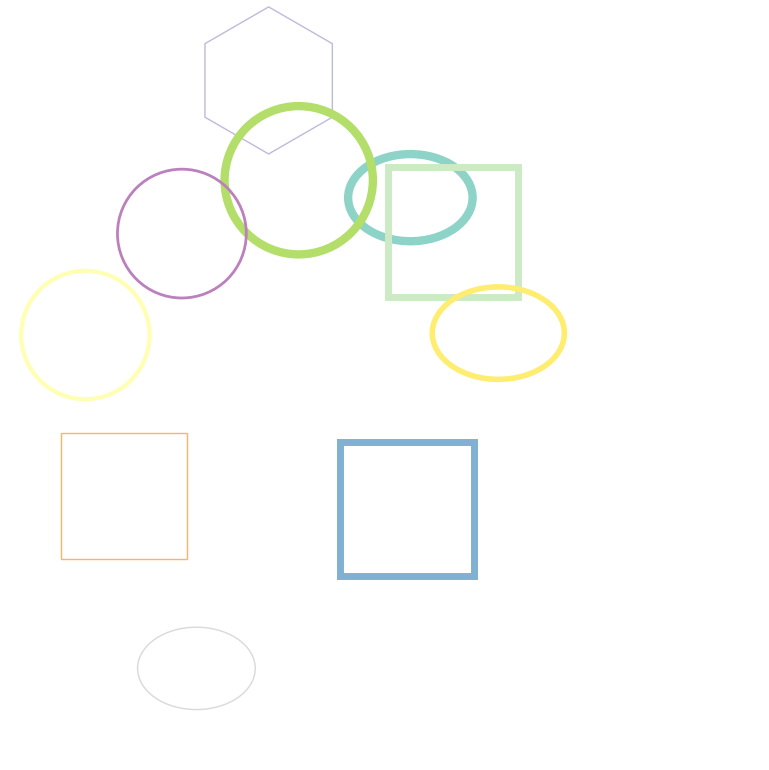[{"shape": "oval", "thickness": 3, "radius": 0.4, "center": [0.533, 0.743]}, {"shape": "circle", "thickness": 1.5, "radius": 0.42, "center": [0.111, 0.565]}, {"shape": "hexagon", "thickness": 0.5, "radius": 0.48, "center": [0.349, 0.896]}, {"shape": "square", "thickness": 2.5, "radius": 0.44, "center": [0.528, 0.339]}, {"shape": "square", "thickness": 0.5, "radius": 0.41, "center": [0.161, 0.356]}, {"shape": "circle", "thickness": 3, "radius": 0.48, "center": [0.388, 0.766]}, {"shape": "oval", "thickness": 0.5, "radius": 0.38, "center": [0.255, 0.132]}, {"shape": "circle", "thickness": 1, "radius": 0.42, "center": [0.236, 0.697]}, {"shape": "square", "thickness": 2.5, "radius": 0.42, "center": [0.588, 0.699]}, {"shape": "oval", "thickness": 2, "radius": 0.43, "center": [0.647, 0.567]}]